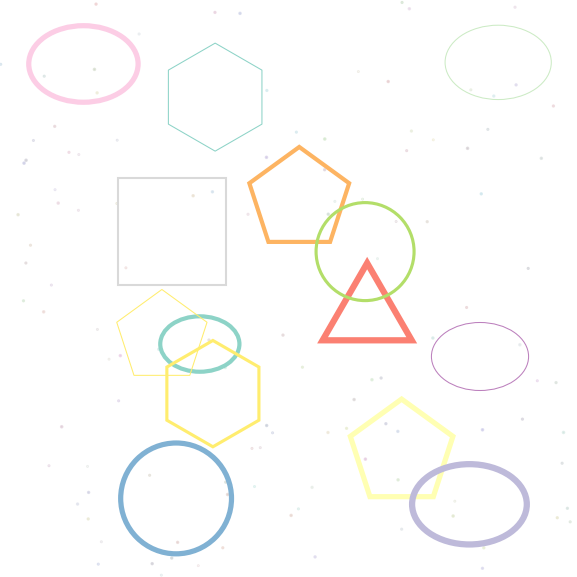[{"shape": "oval", "thickness": 2, "radius": 0.34, "center": [0.346, 0.403]}, {"shape": "hexagon", "thickness": 0.5, "radius": 0.47, "center": [0.373, 0.831]}, {"shape": "pentagon", "thickness": 2.5, "radius": 0.47, "center": [0.695, 0.215]}, {"shape": "oval", "thickness": 3, "radius": 0.5, "center": [0.813, 0.126]}, {"shape": "triangle", "thickness": 3, "radius": 0.45, "center": [0.636, 0.454]}, {"shape": "circle", "thickness": 2.5, "radius": 0.48, "center": [0.305, 0.136]}, {"shape": "pentagon", "thickness": 2, "radius": 0.45, "center": [0.518, 0.654]}, {"shape": "circle", "thickness": 1.5, "radius": 0.42, "center": [0.632, 0.563]}, {"shape": "oval", "thickness": 2.5, "radius": 0.47, "center": [0.144, 0.888]}, {"shape": "square", "thickness": 1, "radius": 0.47, "center": [0.298, 0.598]}, {"shape": "oval", "thickness": 0.5, "radius": 0.42, "center": [0.831, 0.382]}, {"shape": "oval", "thickness": 0.5, "radius": 0.46, "center": [0.863, 0.891]}, {"shape": "hexagon", "thickness": 1.5, "radius": 0.46, "center": [0.369, 0.318]}, {"shape": "pentagon", "thickness": 0.5, "radius": 0.41, "center": [0.28, 0.416]}]